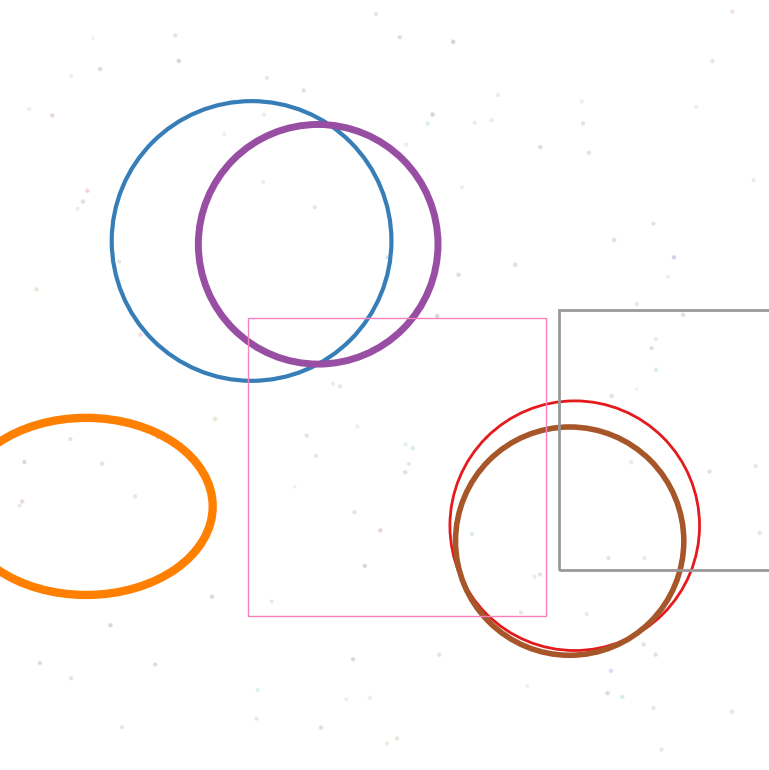[{"shape": "circle", "thickness": 1, "radius": 0.81, "center": [0.746, 0.317]}, {"shape": "circle", "thickness": 1.5, "radius": 0.91, "center": [0.327, 0.687]}, {"shape": "circle", "thickness": 2.5, "radius": 0.78, "center": [0.413, 0.683]}, {"shape": "oval", "thickness": 3, "radius": 0.82, "center": [0.112, 0.342]}, {"shape": "circle", "thickness": 2, "radius": 0.74, "center": [0.74, 0.297]}, {"shape": "square", "thickness": 0.5, "radius": 0.97, "center": [0.515, 0.393]}, {"shape": "square", "thickness": 1, "radius": 0.84, "center": [0.895, 0.428]}]